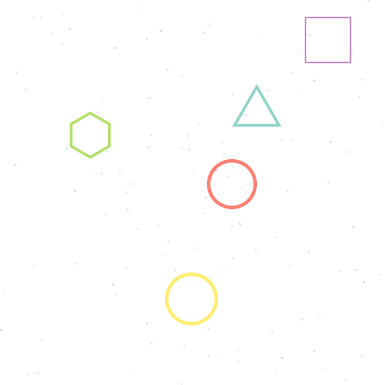[{"shape": "triangle", "thickness": 2, "radius": 0.33, "center": [0.667, 0.708]}, {"shape": "circle", "thickness": 2.5, "radius": 0.3, "center": [0.602, 0.522]}, {"shape": "hexagon", "thickness": 2, "radius": 0.29, "center": [0.234, 0.649]}, {"shape": "square", "thickness": 1, "radius": 0.29, "center": [0.851, 0.897]}, {"shape": "circle", "thickness": 2.5, "radius": 0.32, "center": [0.497, 0.223]}]